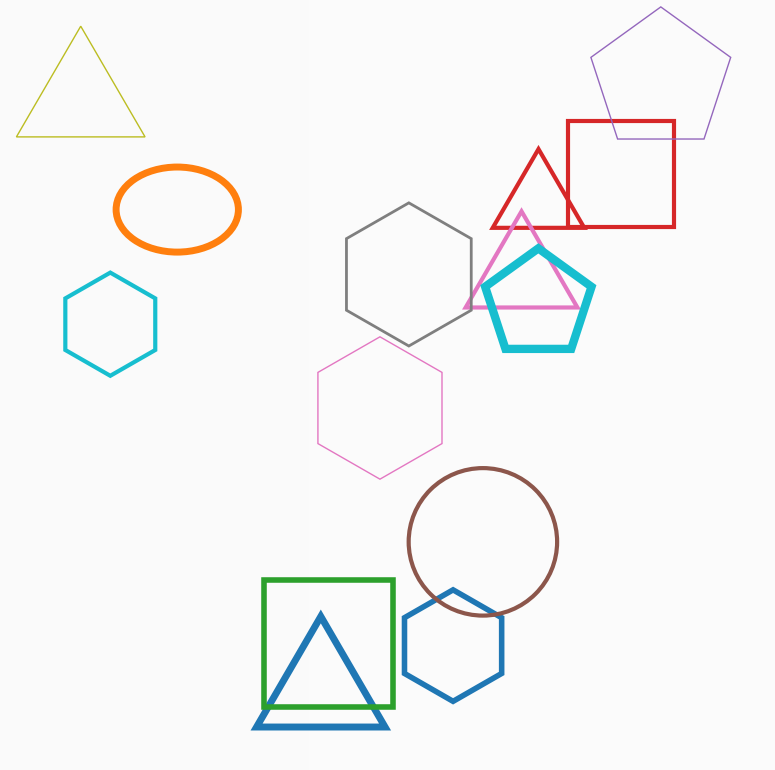[{"shape": "hexagon", "thickness": 2, "radius": 0.36, "center": [0.585, 0.162]}, {"shape": "triangle", "thickness": 2.5, "radius": 0.48, "center": [0.414, 0.104]}, {"shape": "oval", "thickness": 2.5, "radius": 0.39, "center": [0.229, 0.728]}, {"shape": "square", "thickness": 2, "radius": 0.41, "center": [0.424, 0.164]}, {"shape": "square", "thickness": 1.5, "radius": 0.34, "center": [0.801, 0.774]}, {"shape": "triangle", "thickness": 1.5, "radius": 0.34, "center": [0.695, 0.738]}, {"shape": "pentagon", "thickness": 0.5, "radius": 0.47, "center": [0.853, 0.896]}, {"shape": "circle", "thickness": 1.5, "radius": 0.48, "center": [0.623, 0.296]}, {"shape": "hexagon", "thickness": 0.5, "radius": 0.46, "center": [0.49, 0.47]}, {"shape": "triangle", "thickness": 1.5, "radius": 0.42, "center": [0.673, 0.642]}, {"shape": "hexagon", "thickness": 1, "radius": 0.46, "center": [0.528, 0.644]}, {"shape": "triangle", "thickness": 0.5, "radius": 0.48, "center": [0.104, 0.87]}, {"shape": "hexagon", "thickness": 1.5, "radius": 0.33, "center": [0.142, 0.579]}, {"shape": "pentagon", "thickness": 3, "radius": 0.36, "center": [0.695, 0.605]}]